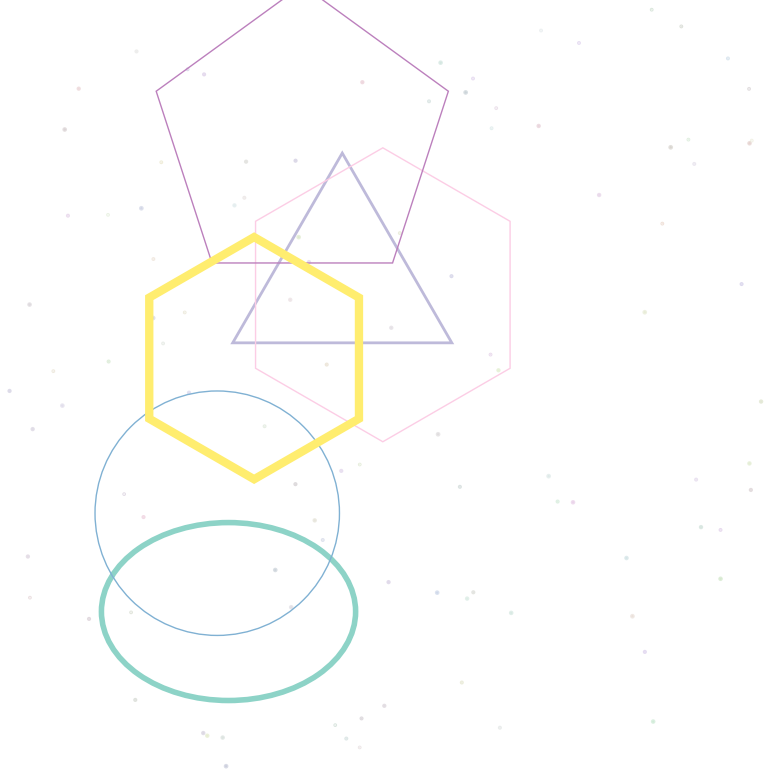[{"shape": "oval", "thickness": 2, "radius": 0.83, "center": [0.297, 0.206]}, {"shape": "triangle", "thickness": 1, "radius": 0.82, "center": [0.445, 0.637]}, {"shape": "circle", "thickness": 0.5, "radius": 0.79, "center": [0.282, 0.334]}, {"shape": "hexagon", "thickness": 0.5, "radius": 0.95, "center": [0.497, 0.617]}, {"shape": "pentagon", "thickness": 0.5, "radius": 1.0, "center": [0.393, 0.82]}, {"shape": "hexagon", "thickness": 3, "radius": 0.79, "center": [0.33, 0.535]}]